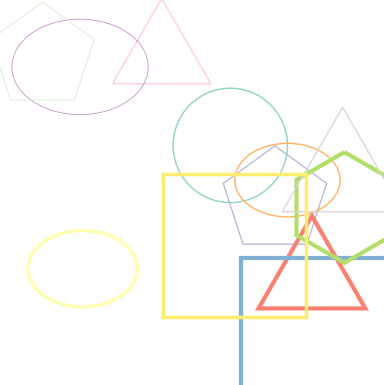[{"shape": "circle", "thickness": 1, "radius": 0.74, "center": [0.598, 0.622]}, {"shape": "oval", "thickness": 2.5, "radius": 0.71, "center": [0.215, 0.302]}, {"shape": "pentagon", "thickness": 1, "radius": 0.71, "center": [0.714, 0.48]}, {"shape": "triangle", "thickness": 3, "radius": 0.8, "center": [0.81, 0.279]}, {"shape": "square", "thickness": 3, "radius": 0.99, "center": [0.824, 0.131]}, {"shape": "oval", "thickness": 1, "radius": 0.68, "center": [0.747, 0.532]}, {"shape": "hexagon", "thickness": 3, "radius": 0.72, "center": [0.895, 0.461]}, {"shape": "triangle", "thickness": 1, "radius": 0.74, "center": [0.42, 0.856]}, {"shape": "triangle", "thickness": 1, "radius": 0.9, "center": [0.89, 0.541]}, {"shape": "oval", "thickness": 0.5, "radius": 0.89, "center": [0.208, 0.826]}, {"shape": "pentagon", "thickness": 0.5, "radius": 0.7, "center": [0.11, 0.854]}, {"shape": "square", "thickness": 2.5, "radius": 0.93, "center": [0.609, 0.363]}]